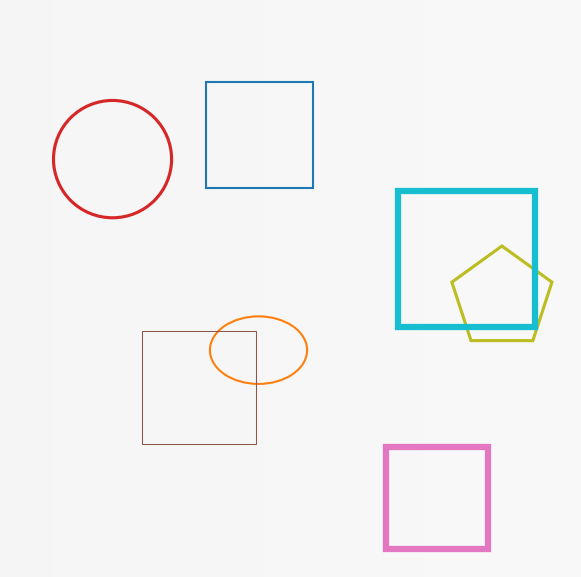[{"shape": "square", "thickness": 1, "radius": 0.46, "center": [0.446, 0.766]}, {"shape": "oval", "thickness": 1, "radius": 0.42, "center": [0.445, 0.393]}, {"shape": "circle", "thickness": 1.5, "radius": 0.51, "center": [0.194, 0.724]}, {"shape": "square", "thickness": 0.5, "radius": 0.49, "center": [0.342, 0.328]}, {"shape": "square", "thickness": 3, "radius": 0.44, "center": [0.752, 0.136]}, {"shape": "pentagon", "thickness": 1.5, "radius": 0.45, "center": [0.864, 0.483]}, {"shape": "square", "thickness": 3, "radius": 0.59, "center": [0.803, 0.55]}]